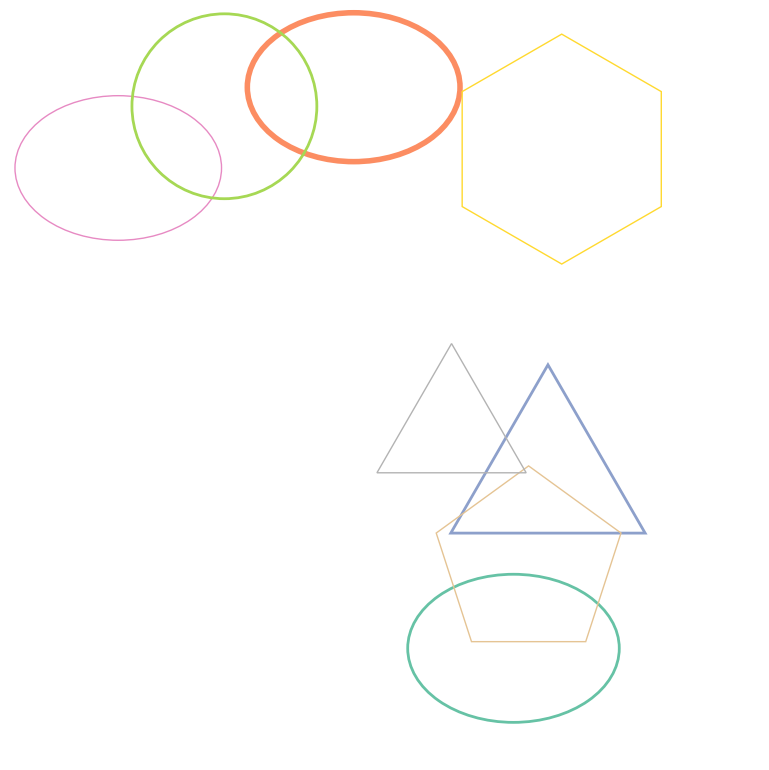[{"shape": "oval", "thickness": 1, "radius": 0.69, "center": [0.667, 0.158]}, {"shape": "oval", "thickness": 2, "radius": 0.69, "center": [0.459, 0.887]}, {"shape": "triangle", "thickness": 1, "radius": 0.73, "center": [0.712, 0.381]}, {"shape": "oval", "thickness": 0.5, "radius": 0.67, "center": [0.154, 0.782]}, {"shape": "circle", "thickness": 1, "radius": 0.6, "center": [0.291, 0.862]}, {"shape": "hexagon", "thickness": 0.5, "radius": 0.75, "center": [0.73, 0.806]}, {"shape": "pentagon", "thickness": 0.5, "radius": 0.63, "center": [0.687, 0.269]}, {"shape": "triangle", "thickness": 0.5, "radius": 0.56, "center": [0.586, 0.442]}]